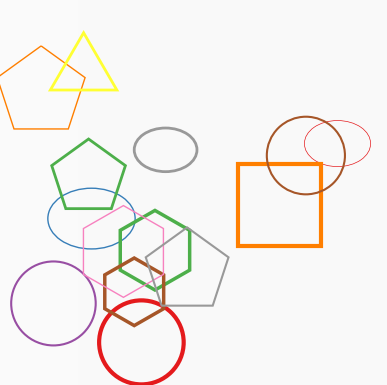[{"shape": "oval", "thickness": 0.5, "radius": 0.43, "center": [0.871, 0.627]}, {"shape": "circle", "thickness": 3, "radius": 0.55, "center": [0.365, 0.111]}, {"shape": "oval", "thickness": 1, "radius": 0.56, "center": [0.236, 0.432]}, {"shape": "pentagon", "thickness": 2, "radius": 0.5, "center": [0.229, 0.539]}, {"shape": "hexagon", "thickness": 2.5, "radius": 0.52, "center": [0.4, 0.35]}, {"shape": "circle", "thickness": 1.5, "radius": 0.55, "center": [0.138, 0.212]}, {"shape": "square", "thickness": 3, "radius": 0.54, "center": [0.722, 0.468]}, {"shape": "pentagon", "thickness": 1, "radius": 0.6, "center": [0.106, 0.762]}, {"shape": "triangle", "thickness": 2, "radius": 0.5, "center": [0.216, 0.816]}, {"shape": "hexagon", "thickness": 2.5, "radius": 0.44, "center": [0.346, 0.242]}, {"shape": "circle", "thickness": 1.5, "radius": 0.5, "center": [0.789, 0.596]}, {"shape": "hexagon", "thickness": 1, "radius": 0.6, "center": [0.319, 0.347]}, {"shape": "oval", "thickness": 2, "radius": 0.4, "center": [0.427, 0.611]}, {"shape": "pentagon", "thickness": 1.5, "radius": 0.56, "center": [0.483, 0.297]}]